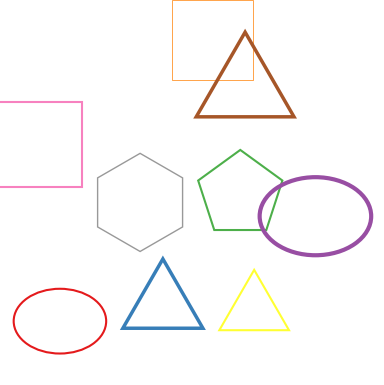[{"shape": "oval", "thickness": 1.5, "radius": 0.6, "center": [0.156, 0.166]}, {"shape": "triangle", "thickness": 2.5, "radius": 0.6, "center": [0.423, 0.207]}, {"shape": "pentagon", "thickness": 1.5, "radius": 0.57, "center": [0.624, 0.496]}, {"shape": "oval", "thickness": 3, "radius": 0.72, "center": [0.819, 0.438]}, {"shape": "square", "thickness": 0.5, "radius": 0.52, "center": [0.552, 0.897]}, {"shape": "triangle", "thickness": 1.5, "radius": 0.52, "center": [0.66, 0.195]}, {"shape": "triangle", "thickness": 2.5, "radius": 0.73, "center": [0.637, 0.77]}, {"shape": "square", "thickness": 1.5, "radius": 0.56, "center": [0.101, 0.625]}, {"shape": "hexagon", "thickness": 1, "radius": 0.64, "center": [0.364, 0.474]}]